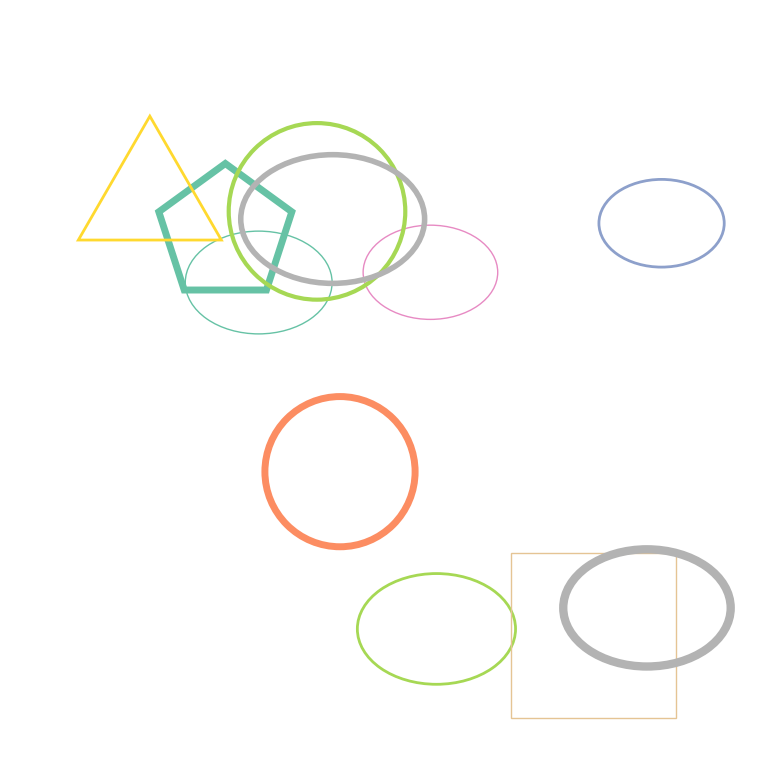[{"shape": "oval", "thickness": 0.5, "radius": 0.48, "center": [0.336, 0.633]}, {"shape": "pentagon", "thickness": 2.5, "radius": 0.45, "center": [0.293, 0.697]}, {"shape": "circle", "thickness": 2.5, "radius": 0.49, "center": [0.442, 0.387]}, {"shape": "oval", "thickness": 1, "radius": 0.41, "center": [0.859, 0.71]}, {"shape": "oval", "thickness": 0.5, "radius": 0.44, "center": [0.559, 0.646]}, {"shape": "circle", "thickness": 1.5, "radius": 0.57, "center": [0.412, 0.725]}, {"shape": "oval", "thickness": 1, "radius": 0.51, "center": [0.567, 0.183]}, {"shape": "triangle", "thickness": 1, "radius": 0.54, "center": [0.195, 0.742]}, {"shape": "square", "thickness": 0.5, "radius": 0.54, "center": [0.771, 0.175]}, {"shape": "oval", "thickness": 2, "radius": 0.6, "center": [0.432, 0.716]}, {"shape": "oval", "thickness": 3, "radius": 0.54, "center": [0.84, 0.211]}]